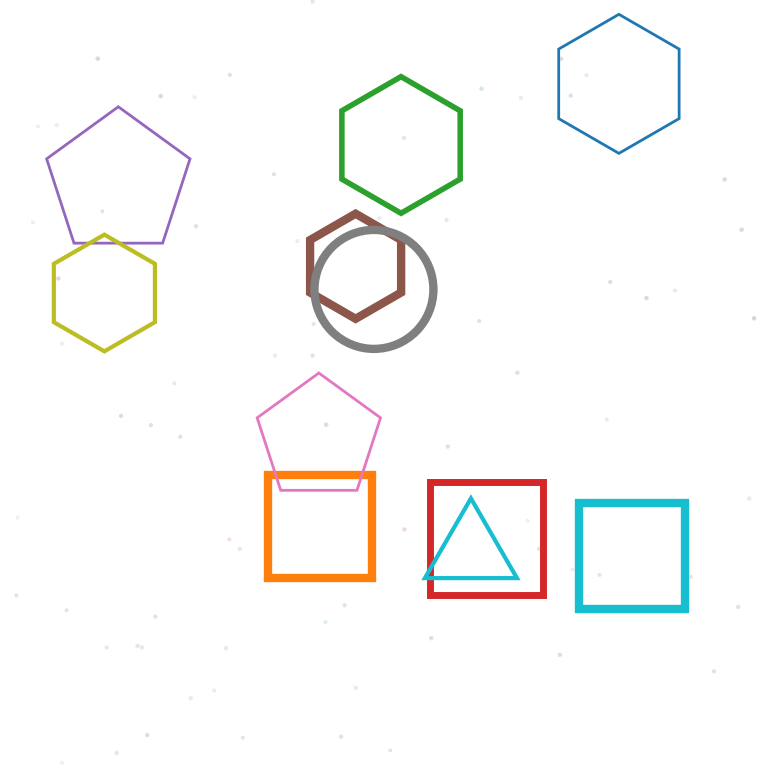[{"shape": "hexagon", "thickness": 1, "radius": 0.45, "center": [0.804, 0.891]}, {"shape": "square", "thickness": 3, "radius": 0.34, "center": [0.415, 0.316]}, {"shape": "hexagon", "thickness": 2, "radius": 0.44, "center": [0.521, 0.812]}, {"shape": "square", "thickness": 2.5, "radius": 0.37, "center": [0.632, 0.301]}, {"shape": "pentagon", "thickness": 1, "radius": 0.49, "center": [0.154, 0.763]}, {"shape": "hexagon", "thickness": 3, "radius": 0.34, "center": [0.462, 0.654]}, {"shape": "pentagon", "thickness": 1, "radius": 0.42, "center": [0.414, 0.431]}, {"shape": "circle", "thickness": 3, "radius": 0.39, "center": [0.486, 0.624]}, {"shape": "hexagon", "thickness": 1.5, "radius": 0.38, "center": [0.136, 0.619]}, {"shape": "square", "thickness": 3, "radius": 0.34, "center": [0.821, 0.278]}, {"shape": "triangle", "thickness": 1.5, "radius": 0.35, "center": [0.612, 0.284]}]